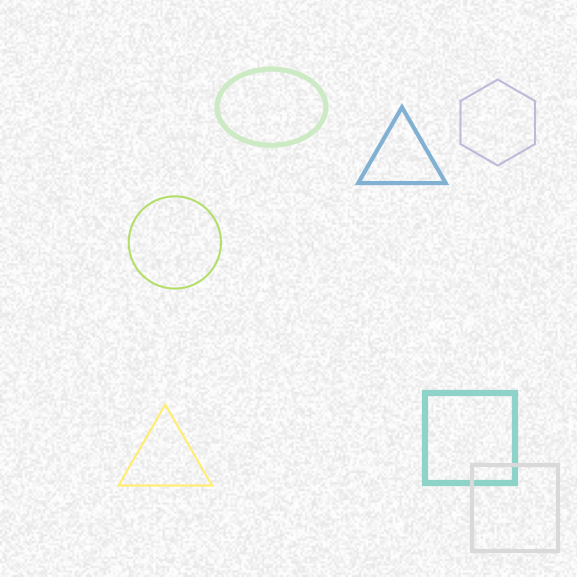[{"shape": "square", "thickness": 3, "radius": 0.39, "center": [0.814, 0.241]}, {"shape": "hexagon", "thickness": 1, "radius": 0.37, "center": [0.862, 0.787]}, {"shape": "triangle", "thickness": 2, "radius": 0.44, "center": [0.696, 0.726]}, {"shape": "circle", "thickness": 1, "radius": 0.4, "center": [0.303, 0.579]}, {"shape": "square", "thickness": 2, "radius": 0.37, "center": [0.892, 0.12]}, {"shape": "oval", "thickness": 2.5, "radius": 0.47, "center": [0.47, 0.814]}, {"shape": "triangle", "thickness": 1, "radius": 0.47, "center": [0.286, 0.205]}]